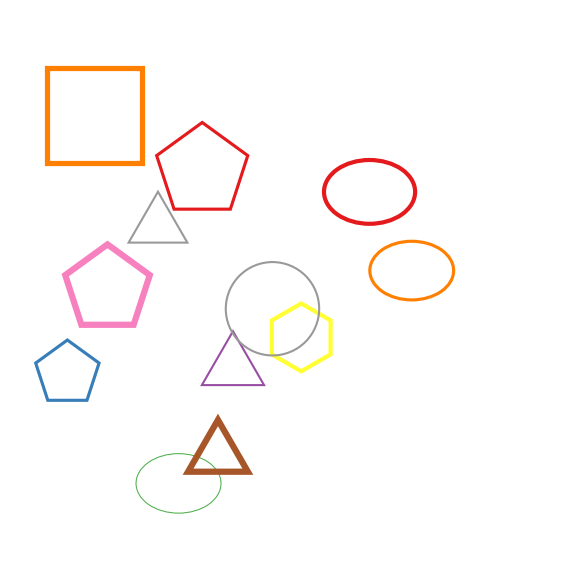[{"shape": "oval", "thickness": 2, "radius": 0.39, "center": [0.64, 0.667]}, {"shape": "pentagon", "thickness": 1.5, "radius": 0.41, "center": [0.35, 0.704]}, {"shape": "pentagon", "thickness": 1.5, "radius": 0.29, "center": [0.117, 0.353]}, {"shape": "oval", "thickness": 0.5, "radius": 0.37, "center": [0.309, 0.162]}, {"shape": "triangle", "thickness": 1, "radius": 0.31, "center": [0.403, 0.363]}, {"shape": "oval", "thickness": 1.5, "radius": 0.36, "center": [0.713, 0.531]}, {"shape": "square", "thickness": 2.5, "radius": 0.41, "center": [0.163, 0.798]}, {"shape": "hexagon", "thickness": 2, "radius": 0.29, "center": [0.522, 0.415]}, {"shape": "triangle", "thickness": 3, "radius": 0.3, "center": [0.377, 0.212]}, {"shape": "pentagon", "thickness": 3, "radius": 0.38, "center": [0.186, 0.499]}, {"shape": "circle", "thickness": 1, "radius": 0.4, "center": [0.472, 0.464]}, {"shape": "triangle", "thickness": 1, "radius": 0.29, "center": [0.274, 0.608]}]